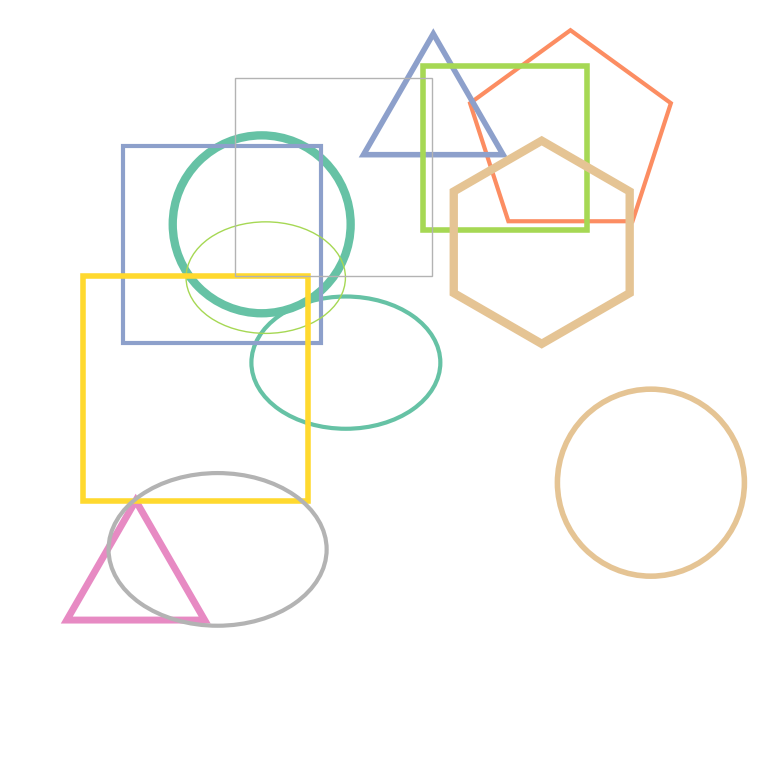[{"shape": "oval", "thickness": 1.5, "radius": 0.61, "center": [0.449, 0.529]}, {"shape": "circle", "thickness": 3, "radius": 0.58, "center": [0.34, 0.709]}, {"shape": "pentagon", "thickness": 1.5, "radius": 0.69, "center": [0.741, 0.824]}, {"shape": "square", "thickness": 1.5, "radius": 0.64, "center": [0.288, 0.682]}, {"shape": "triangle", "thickness": 2, "radius": 0.52, "center": [0.563, 0.851]}, {"shape": "triangle", "thickness": 2.5, "radius": 0.52, "center": [0.176, 0.246]}, {"shape": "square", "thickness": 2, "radius": 0.53, "center": [0.656, 0.808]}, {"shape": "oval", "thickness": 0.5, "radius": 0.52, "center": [0.345, 0.639]}, {"shape": "square", "thickness": 2, "radius": 0.73, "center": [0.254, 0.496]}, {"shape": "circle", "thickness": 2, "radius": 0.61, "center": [0.845, 0.373]}, {"shape": "hexagon", "thickness": 3, "radius": 0.66, "center": [0.704, 0.685]}, {"shape": "oval", "thickness": 1.5, "radius": 0.71, "center": [0.283, 0.286]}, {"shape": "square", "thickness": 0.5, "radius": 0.64, "center": [0.433, 0.77]}]